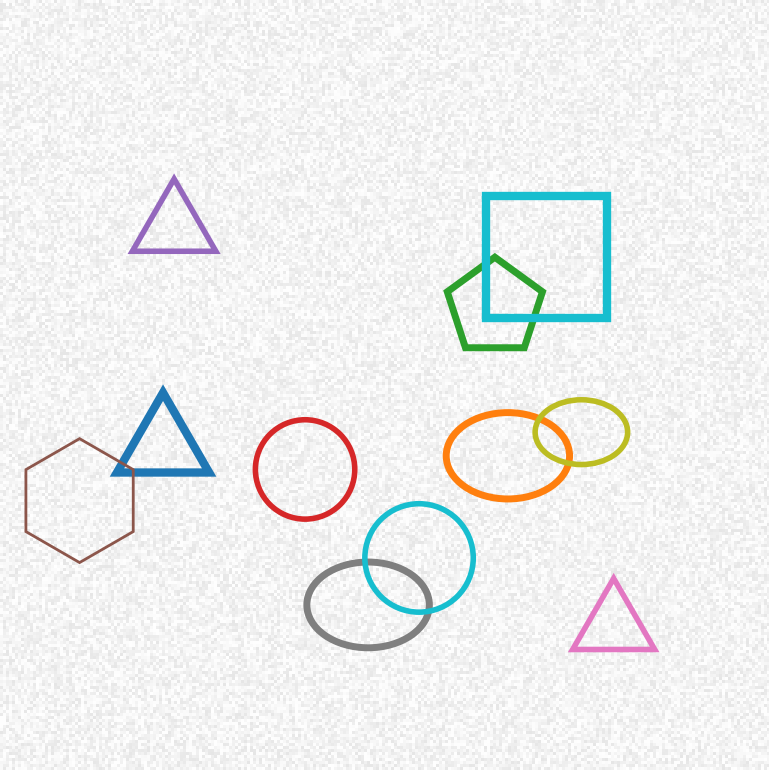[{"shape": "triangle", "thickness": 3, "radius": 0.35, "center": [0.212, 0.421]}, {"shape": "oval", "thickness": 2.5, "radius": 0.4, "center": [0.66, 0.408]}, {"shape": "pentagon", "thickness": 2.5, "radius": 0.32, "center": [0.643, 0.601]}, {"shape": "circle", "thickness": 2, "radius": 0.32, "center": [0.396, 0.39]}, {"shape": "triangle", "thickness": 2, "radius": 0.31, "center": [0.226, 0.705]}, {"shape": "hexagon", "thickness": 1, "radius": 0.4, "center": [0.103, 0.35]}, {"shape": "triangle", "thickness": 2, "radius": 0.31, "center": [0.797, 0.187]}, {"shape": "oval", "thickness": 2.5, "radius": 0.4, "center": [0.478, 0.214]}, {"shape": "oval", "thickness": 2, "radius": 0.3, "center": [0.755, 0.439]}, {"shape": "circle", "thickness": 2, "radius": 0.35, "center": [0.544, 0.275]}, {"shape": "square", "thickness": 3, "radius": 0.39, "center": [0.71, 0.666]}]